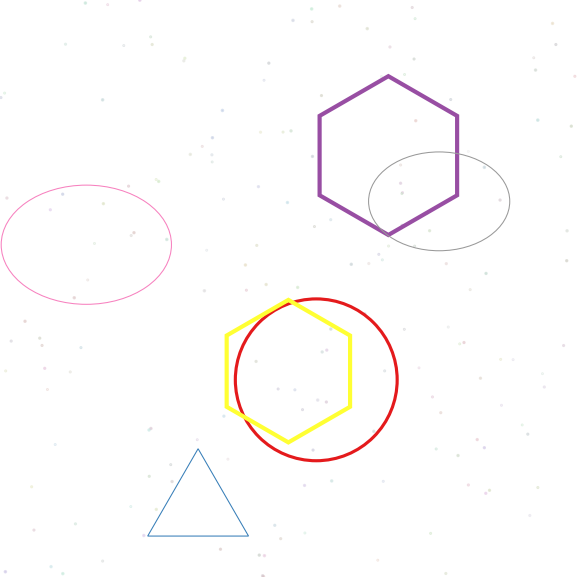[{"shape": "circle", "thickness": 1.5, "radius": 0.7, "center": [0.548, 0.341]}, {"shape": "triangle", "thickness": 0.5, "radius": 0.5, "center": [0.343, 0.121]}, {"shape": "hexagon", "thickness": 2, "radius": 0.69, "center": [0.672, 0.73]}, {"shape": "hexagon", "thickness": 2, "radius": 0.62, "center": [0.499, 0.356]}, {"shape": "oval", "thickness": 0.5, "radius": 0.74, "center": [0.149, 0.575]}, {"shape": "oval", "thickness": 0.5, "radius": 0.61, "center": [0.76, 0.65]}]